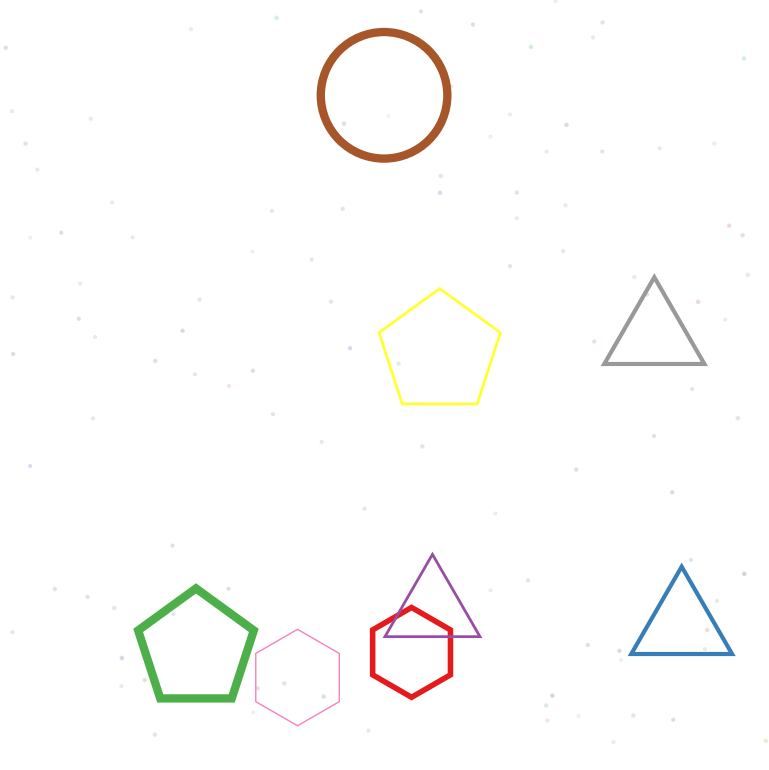[{"shape": "hexagon", "thickness": 2, "radius": 0.29, "center": [0.534, 0.153]}, {"shape": "triangle", "thickness": 1.5, "radius": 0.38, "center": [0.885, 0.188]}, {"shape": "pentagon", "thickness": 3, "radius": 0.39, "center": [0.255, 0.157]}, {"shape": "triangle", "thickness": 1, "radius": 0.36, "center": [0.562, 0.209]}, {"shape": "pentagon", "thickness": 1, "radius": 0.41, "center": [0.571, 0.542]}, {"shape": "circle", "thickness": 3, "radius": 0.41, "center": [0.499, 0.876]}, {"shape": "hexagon", "thickness": 0.5, "radius": 0.31, "center": [0.386, 0.12]}, {"shape": "triangle", "thickness": 1.5, "radius": 0.38, "center": [0.85, 0.565]}]